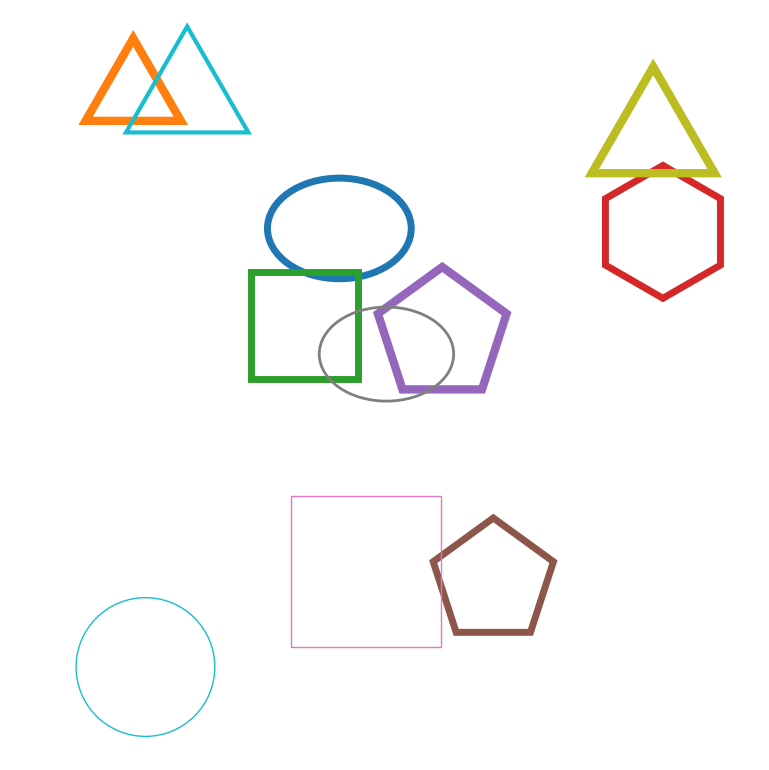[{"shape": "oval", "thickness": 2.5, "radius": 0.47, "center": [0.441, 0.703]}, {"shape": "triangle", "thickness": 3, "radius": 0.36, "center": [0.173, 0.879]}, {"shape": "square", "thickness": 2.5, "radius": 0.35, "center": [0.396, 0.578]}, {"shape": "hexagon", "thickness": 2.5, "radius": 0.43, "center": [0.861, 0.699]}, {"shape": "pentagon", "thickness": 3, "radius": 0.44, "center": [0.574, 0.565]}, {"shape": "pentagon", "thickness": 2.5, "radius": 0.41, "center": [0.641, 0.245]}, {"shape": "square", "thickness": 0.5, "radius": 0.49, "center": [0.475, 0.258]}, {"shape": "oval", "thickness": 1, "radius": 0.44, "center": [0.502, 0.54]}, {"shape": "triangle", "thickness": 3, "radius": 0.46, "center": [0.848, 0.821]}, {"shape": "circle", "thickness": 0.5, "radius": 0.45, "center": [0.189, 0.134]}, {"shape": "triangle", "thickness": 1.5, "radius": 0.46, "center": [0.243, 0.874]}]